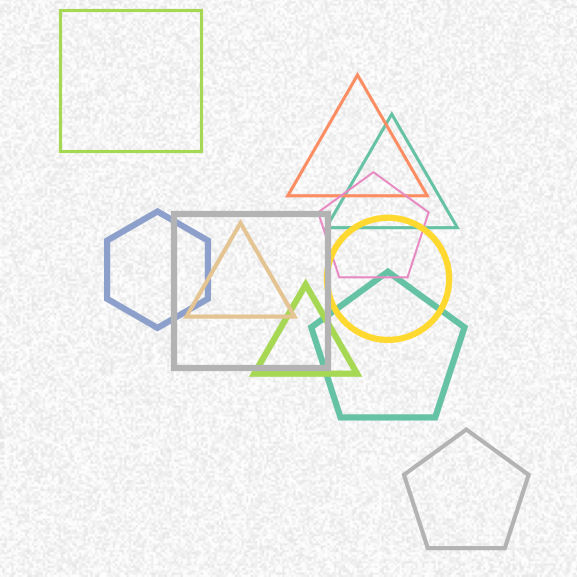[{"shape": "triangle", "thickness": 1.5, "radius": 0.66, "center": [0.678, 0.67]}, {"shape": "pentagon", "thickness": 3, "radius": 0.7, "center": [0.672, 0.389]}, {"shape": "triangle", "thickness": 1.5, "radius": 0.7, "center": [0.619, 0.73]}, {"shape": "hexagon", "thickness": 3, "radius": 0.5, "center": [0.273, 0.532]}, {"shape": "pentagon", "thickness": 1, "radius": 0.5, "center": [0.647, 0.6]}, {"shape": "square", "thickness": 1.5, "radius": 0.61, "center": [0.226, 0.859]}, {"shape": "triangle", "thickness": 3, "radius": 0.51, "center": [0.529, 0.403]}, {"shape": "circle", "thickness": 3, "radius": 0.53, "center": [0.672, 0.516]}, {"shape": "triangle", "thickness": 2, "radius": 0.54, "center": [0.416, 0.505]}, {"shape": "pentagon", "thickness": 2, "radius": 0.57, "center": [0.807, 0.142]}, {"shape": "square", "thickness": 3, "radius": 0.67, "center": [0.435, 0.495]}]